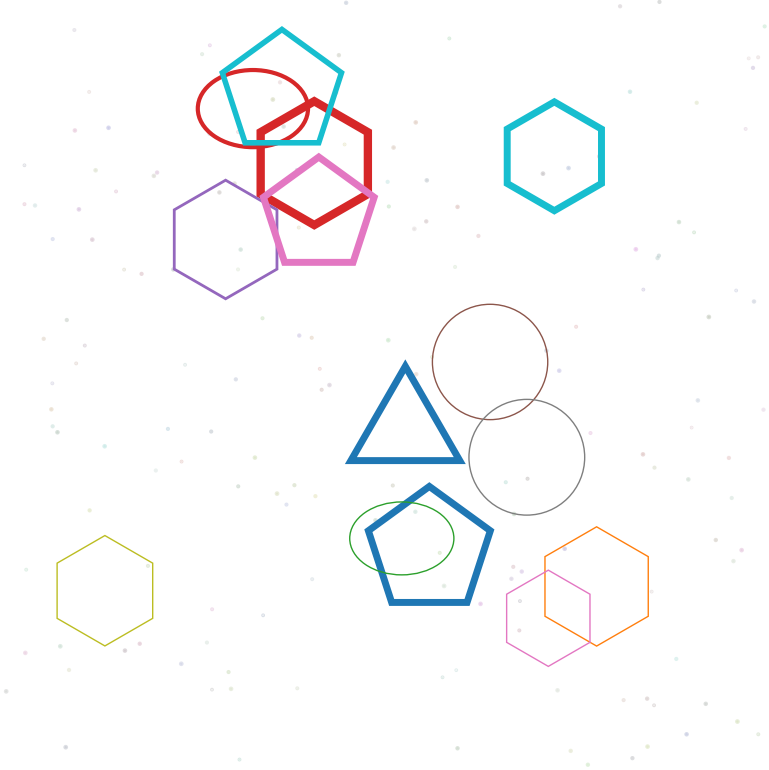[{"shape": "pentagon", "thickness": 2.5, "radius": 0.42, "center": [0.558, 0.285]}, {"shape": "triangle", "thickness": 2.5, "radius": 0.41, "center": [0.526, 0.443]}, {"shape": "hexagon", "thickness": 0.5, "radius": 0.39, "center": [0.775, 0.238]}, {"shape": "oval", "thickness": 0.5, "radius": 0.34, "center": [0.522, 0.301]}, {"shape": "oval", "thickness": 1.5, "radius": 0.36, "center": [0.328, 0.859]}, {"shape": "hexagon", "thickness": 3, "radius": 0.4, "center": [0.408, 0.788]}, {"shape": "hexagon", "thickness": 1, "radius": 0.39, "center": [0.293, 0.689]}, {"shape": "circle", "thickness": 0.5, "radius": 0.37, "center": [0.636, 0.53]}, {"shape": "hexagon", "thickness": 0.5, "radius": 0.31, "center": [0.712, 0.197]}, {"shape": "pentagon", "thickness": 2.5, "radius": 0.38, "center": [0.414, 0.72]}, {"shape": "circle", "thickness": 0.5, "radius": 0.38, "center": [0.684, 0.406]}, {"shape": "hexagon", "thickness": 0.5, "radius": 0.36, "center": [0.136, 0.233]}, {"shape": "pentagon", "thickness": 2, "radius": 0.41, "center": [0.366, 0.88]}, {"shape": "hexagon", "thickness": 2.5, "radius": 0.35, "center": [0.72, 0.797]}]